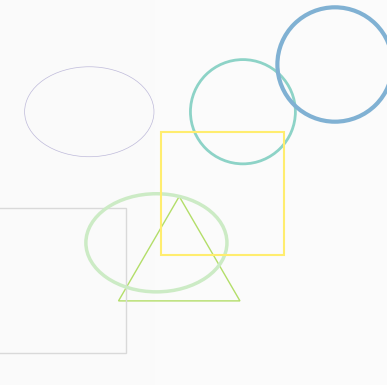[{"shape": "circle", "thickness": 2, "radius": 0.68, "center": [0.627, 0.71]}, {"shape": "oval", "thickness": 0.5, "radius": 0.83, "center": [0.23, 0.71]}, {"shape": "circle", "thickness": 3, "radius": 0.74, "center": [0.864, 0.832]}, {"shape": "triangle", "thickness": 1, "radius": 0.9, "center": [0.463, 0.309]}, {"shape": "square", "thickness": 1, "radius": 0.94, "center": [0.138, 0.271]}, {"shape": "oval", "thickness": 2.5, "radius": 0.91, "center": [0.404, 0.369]}, {"shape": "square", "thickness": 1.5, "radius": 0.8, "center": [0.575, 0.497]}]